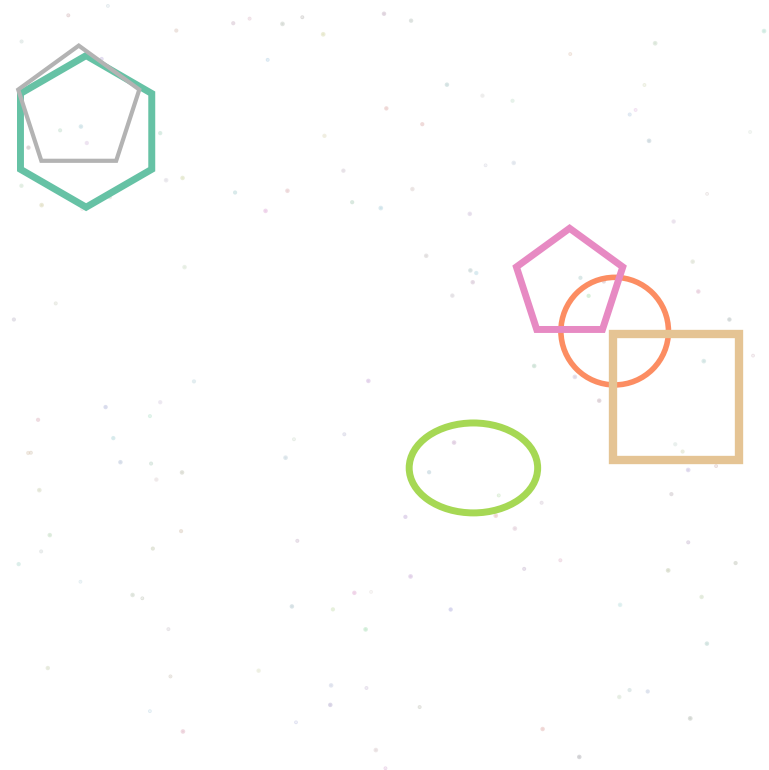[{"shape": "hexagon", "thickness": 2.5, "radius": 0.49, "center": [0.112, 0.829]}, {"shape": "circle", "thickness": 2, "radius": 0.35, "center": [0.798, 0.57]}, {"shape": "pentagon", "thickness": 2.5, "radius": 0.36, "center": [0.74, 0.631]}, {"shape": "oval", "thickness": 2.5, "radius": 0.42, "center": [0.615, 0.392]}, {"shape": "square", "thickness": 3, "radius": 0.41, "center": [0.878, 0.485]}, {"shape": "pentagon", "thickness": 1.5, "radius": 0.41, "center": [0.102, 0.858]}]